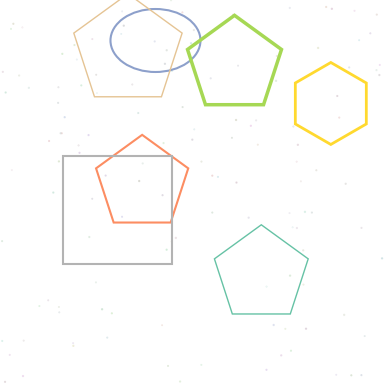[{"shape": "pentagon", "thickness": 1, "radius": 0.64, "center": [0.679, 0.288]}, {"shape": "pentagon", "thickness": 1.5, "radius": 0.63, "center": [0.369, 0.524]}, {"shape": "oval", "thickness": 1.5, "radius": 0.58, "center": [0.404, 0.895]}, {"shape": "pentagon", "thickness": 2.5, "radius": 0.64, "center": [0.609, 0.832]}, {"shape": "hexagon", "thickness": 2, "radius": 0.53, "center": [0.859, 0.731]}, {"shape": "pentagon", "thickness": 1, "radius": 0.74, "center": [0.332, 0.868]}, {"shape": "square", "thickness": 1.5, "radius": 0.71, "center": [0.306, 0.455]}]